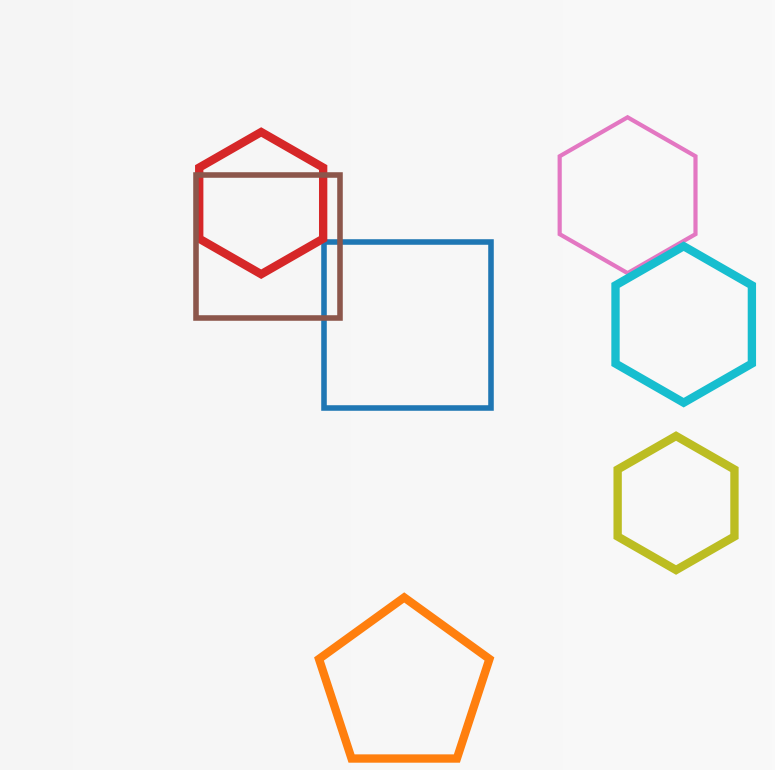[{"shape": "square", "thickness": 2, "radius": 0.54, "center": [0.526, 0.578]}, {"shape": "pentagon", "thickness": 3, "radius": 0.58, "center": [0.522, 0.108]}, {"shape": "hexagon", "thickness": 3, "radius": 0.46, "center": [0.337, 0.736]}, {"shape": "square", "thickness": 2, "radius": 0.46, "center": [0.346, 0.68]}, {"shape": "hexagon", "thickness": 1.5, "radius": 0.51, "center": [0.81, 0.746]}, {"shape": "hexagon", "thickness": 3, "radius": 0.44, "center": [0.872, 0.347]}, {"shape": "hexagon", "thickness": 3, "radius": 0.51, "center": [0.882, 0.579]}]